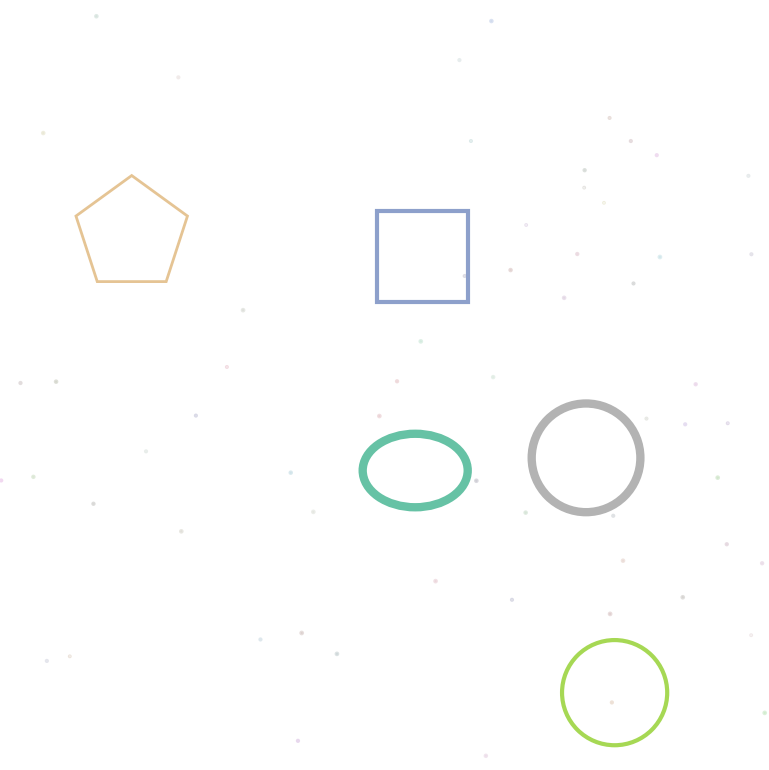[{"shape": "oval", "thickness": 3, "radius": 0.34, "center": [0.539, 0.389]}, {"shape": "square", "thickness": 1.5, "radius": 0.3, "center": [0.549, 0.667]}, {"shape": "circle", "thickness": 1.5, "radius": 0.34, "center": [0.798, 0.1]}, {"shape": "pentagon", "thickness": 1, "radius": 0.38, "center": [0.171, 0.696]}, {"shape": "circle", "thickness": 3, "radius": 0.35, "center": [0.761, 0.405]}]